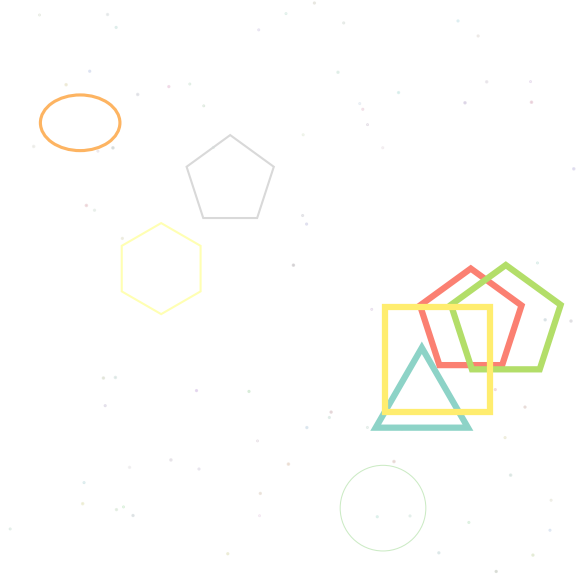[{"shape": "triangle", "thickness": 3, "radius": 0.46, "center": [0.73, 0.305]}, {"shape": "hexagon", "thickness": 1, "radius": 0.39, "center": [0.279, 0.534]}, {"shape": "pentagon", "thickness": 3, "radius": 0.46, "center": [0.815, 0.442]}, {"shape": "oval", "thickness": 1.5, "radius": 0.34, "center": [0.139, 0.787]}, {"shape": "pentagon", "thickness": 3, "radius": 0.5, "center": [0.876, 0.44]}, {"shape": "pentagon", "thickness": 1, "radius": 0.4, "center": [0.399, 0.686]}, {"shape": "circle", "thickness": 0.5, "radius": 0.37, "center": [0.663, 0.119]}, {"shape": "square", "thickness": 3, "radius": 0.46, "center": [0.757, 0.376]}]